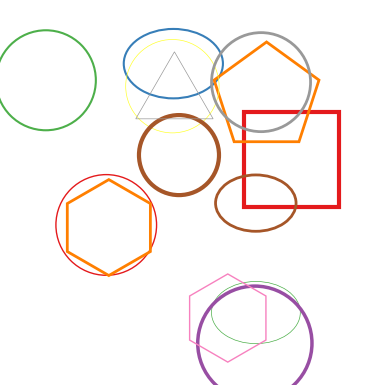[{"shape": "square", "thickness": 3, "radius": 0.61, "center": [0.757, 0.585]}, {"shape": "circle", "thickness": 1, "radius": 0.65, "center": [0.276, 0.416]}, {"shape": "oval", "thickness": 1.5, "radius": 0.64, "center": [0.45, 0.835]}, {"shape": "oval", "thickness": 0.5, "radius": 0.58, "center": [0.665, 0.188]}, {"shape": "circle", "thickness": 1.5, "radius": 0.65, "center": [0.119, 0.792]}, {"shape": "circle", "thickness": 2.5, "radius": 0.74, "center": [0.662, 0.109]}, {"shape": "pentagon", "thickness": 2, "radius": 0.72, "center": [0.692, 0.748]}, {"shape": "hexagon", "thickness": 2, "radius": 0.62, "center": [0.283, 0.409]}, {"shape": "circle", "thickness": 0.5, "radius": 0.61, "center": [0.448, 0.776]}, {"shape": "circle", "thickness": 3, "radius": 0.52, "center": [0.465, 0.597]}, {"shape": "oval", "thickness": 2, "radius": 0.52, "center": [0.664, 0.472]}, {"shape": "hexagon", "thickness": 1, "radius": 0.57, "center": [0.592, 0.174]}, {"shape": "triangle", "thickness": 0.5, "radius": 0.58, "center": [0.453, 0.749]}, {"shape": "circle", "thickness": 2, "radius": 0.64, "center": [0.678, 0.787]}]